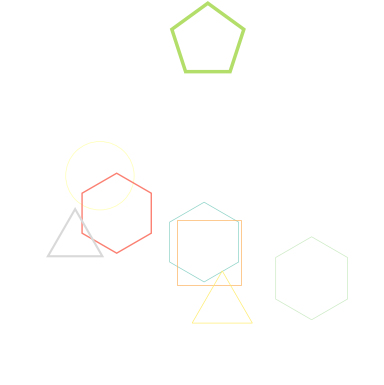[{"shape": "hexagon", "thickness": 0.5, "radius": 0.52, "center": [0.53, 0.371]}, {"shape": "circle", "thickness": 0.5, "radius": 0.44, "center": [0.26, 0.544]}, {"shape": "hexagon", "thickness": 1, "radius": 0.52, "center": [0.303, 0.446]}, {"shape": "square", "thickness": 0.5, "radius": 0.42, "center": [0.543, 0.343]}, {"shape": "pentagon", "thickness": 2.5, "radius": 0.49, "center": [0.54, 0.893]}, {"shape": "triangle", "thickness": 1.5, "radius": 0.41, "center": [0.195, 0.375]}, {"shape": "hexagon", "thickness": 0.5, "radius": 0.54, "center": [0.809, 0.277]}, {"shape": "triangle", "thickness": 0.5, "radius": 0.45, "center": [0.577, 0.206]}]